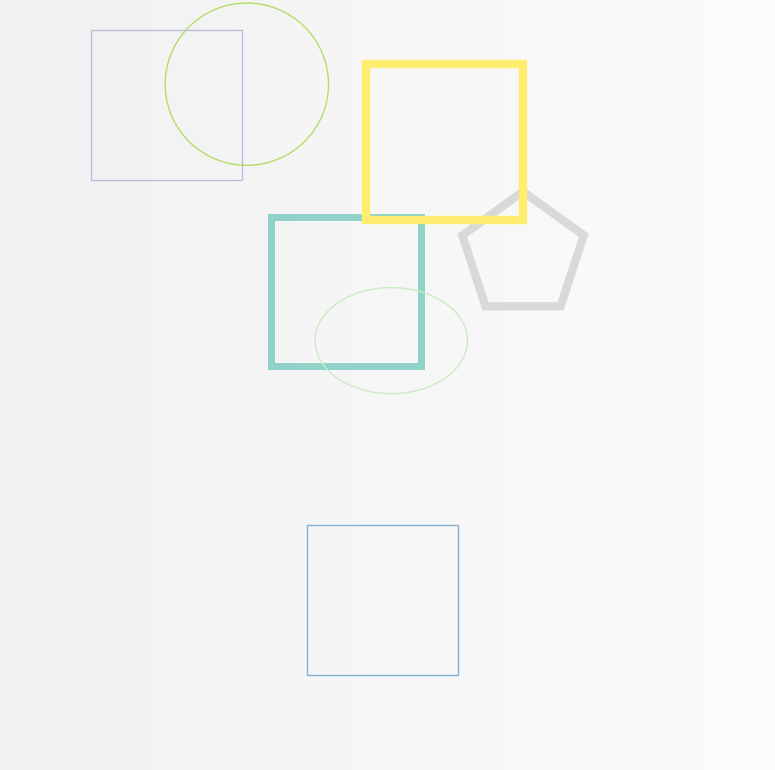[{"shape": "square", "thickness": 2.5, "radius": 0.48, "center": [0.446, 0.622]}, {"shape": "square", "thickness": 0.5, "radius": 0.49, "center": [0.215, 0.864]}, {"shape": "square", "thickness": 0.5, "radius": 0.49, "center": [0.494, 0.221]}, {"shape": "circle", "thickness": 0.5, "radius": 0.53, "center": [0.319, 0.891]}, {"shape": "pentagon", "thickness": 3, "radius": 0.41, "center": [0.675, 0.669]}, {"shape": "oval", "thickness": 0.5, "radius": 0.49, "center": [0.505, 0.558]}, {"shape": "square", "thickness": 3, "radius": 0.51, "center": [0.573, 0.815]}]